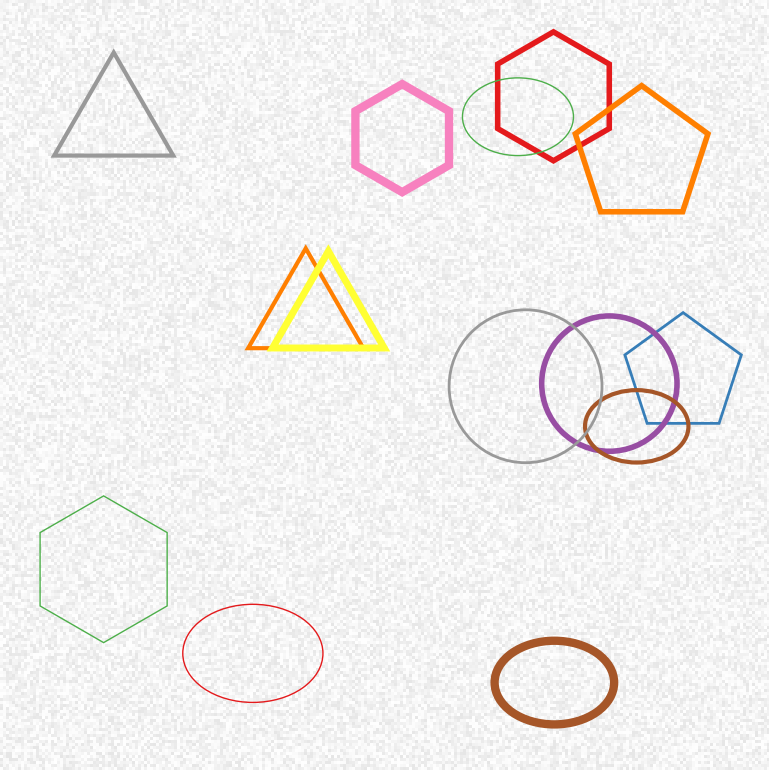[{"shape": "hexagon", "thickness": 2, "radius": 0.42, "center": [0.719, 0.875]}, {"shape": "oval", "thickness": 0.5, "radius": 0.46, "center": [0.328, 0.151]}, {"shape": "pentagon", "thickness": 1, "radius": 0.4, "center": [0.887, 0.515]}, {"shape": "hexagon", "thickness": 0.5, "radius": 0.48, "center": [0.135, 0.261]}, {"shape": "oval", "thickness": 0.5, "radius": 0.36, "center": [0.673, 0.848]}, {"shape": "circle", "thickness": 2, "radius": 0.44, "center": [0.791, 0.502]}, {"shape": "pentagon", "thickness": 2, "radius": 0.45, "center": [0.833, 0.798]}, {"shape": "triangle", "thickness": 1.5, "radius": 0.43, "center": [0.397, 0.591]}, {"shape": "triangle", "thickness": 2.5, "radius": 0.42, "center": [0.426, 0.59]}, {"shape": "oval", "thickness": 3, "radius": 0.39, "center": [0.72, 0.114]}, {"shape": "oval", "thickness": 1.5, "radius": 0.34, "center": [0.827, 0.446]}, {"shape": "hexagon", "thickness": 3, "radius": 0.35, "center": [0.522, 0.821]}, {"shape": "circle", "thickness": 1, "radius": 0.5, "center": [0.683, 0.498]}, {"shape": "triangle", "thickness": 1.5, "radius": 0.45, "center": [0.148, 0.843]}]